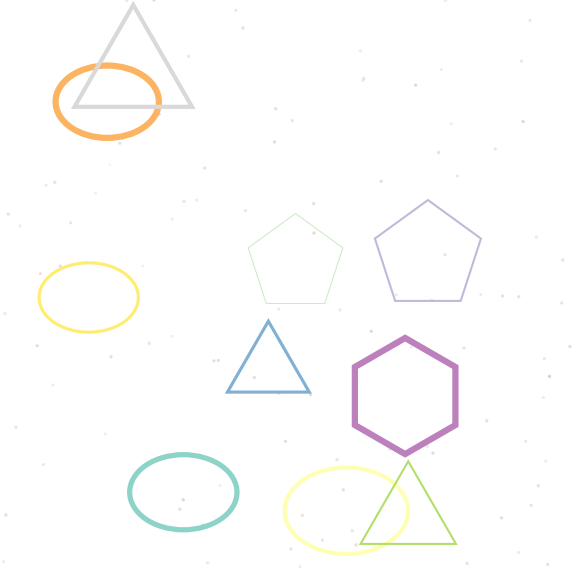[{"shape": "oval", "thickness": 2.5, "radius": 0.46, "center": [0.317, 0.147]}, {"shape": "oval", "thickness": 2, "radius": 0.53, "center": [0.6, 0.115]}, {"shape": "pentagon", "thickness": 1, "radius": 0.48, "center": [0.741, 0.556]}, {"shape": "triangle", "thickness": 1.5, "radius": 0.41, "center": [0.465, 0.361]}, {"shape": "oval", "thickness": 3, "radius": 0.45, "center": [0.186, 0.823]}, {"shape": "triangle", "thickness": 1, "radius": 0.48, "center": [0.707, 0.105]}, {"shape": "triangle", "thickness": 2, "radius": 0.59, "center": [0.231, 0.873]}, {"shape": "hexagon", "thickness": 3, "radius": 0.5, "center": [0.702, 0.313]}, {"shape": "pentagon", "thickness": 0.5, "radius": 0.43, "center": [0.512, 0.543]}, {"shape": "oval", "thickness": 1.5, "radius": 0.43, "center": [0.154, 0.484]}]